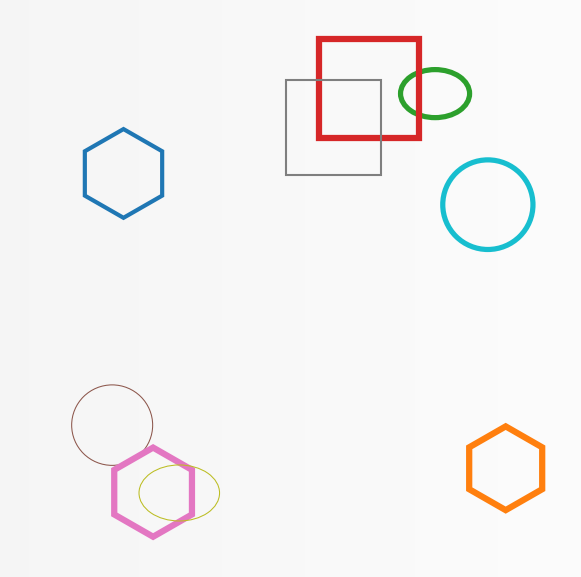[{"shape": "hexagon", "thickness": 2, "radius": 0.38, "center": [0.212, 0.699]}, {"shape": "hexagon", "thickness": 3, "radius": 0.36, "center": [0.87, 0.188]}, {"shape": "oval", "thickness": 2.5, "radius": 0.3, "center": [0.748, 0.837]}, {"shape": "square", "thickness": 3, "radius": 0.43, "center": [0.635, 0.846]}, {"shape": "circle", "thickness": 0.5, "radius": 0.35, "center": [0.193, 0.263]}, {"shape": "hexagon", "thickness": 3, "radius": 0.39, "center": [0.263, 0.147]}, {"shape": "square", "thickness": 1, "radius": 0.41, "center": [0.573, 0.779]}, {"shape": "oval", "thickness": 0.5, "radius": 0.35, "center": [0.308, 0.146]}, {"shape": "circle", "thickness": 2.5, "radius": 0.39, "center": [0.839, 0.645]}]